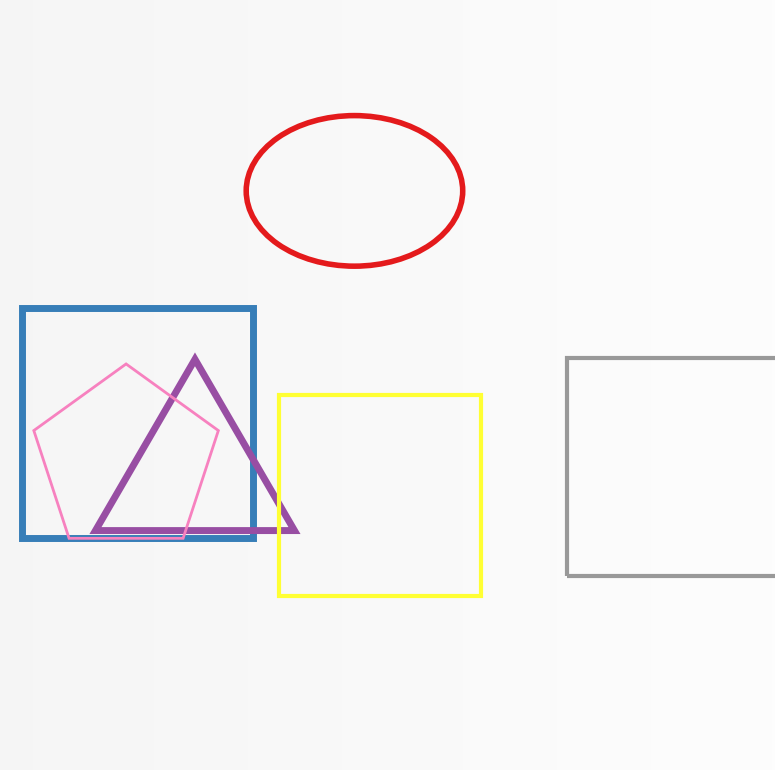[{"shape": "oval", "thickness": 2, "radius": 0.7, "center": [0.457, 0.752]}, {"shape": "square", "thickness": 2.5, "radius": 0.75, "center": [0.178, 0.45]}, {"shape": "triangle", "thickness": 2.5, "radius": 0.74, "center": [0.252, 0.385]}, {"shape": "square", "thickness": 1.5, "radius": 0.65, "center": [0.49, 0.357]}, {"shape": "pentagon", "thickness": 1, "radius": 0.63, "center": [0.163, 0.402]}, {"shape": "square", "thickness": 1.5, "radius": 0.71, "center": [0.874, 0.393]}]